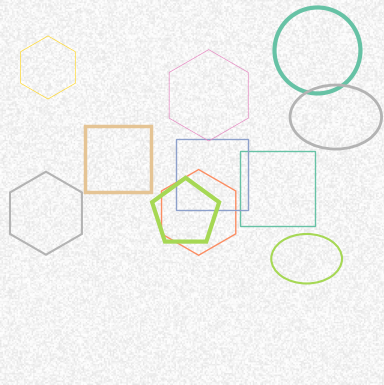[{"shape": "circle", "thickness": 3, "radius": 0.56, "center": [0.825, 0.869]}, {"shape": "square", "thickness": 1, "radius": 0.48, "center": [0.721, 0.51]}, {"shape": "hexagon", "thickness": 1, "radius": 0.56, "center": [0.516, 0.448]}, {"shape": "square", "thickness": 1, "radius": 0.46, "center": [0.551, 0.546]}, {"shape": "hexagon", "thickness": 0.5, "radius": 0.59, "center": [0.542, 0.753]}, {"shape": "oval", "thickness": 1.5, "radius": 0.46, "center": [0.796, 0.328]}, {"shape": "pentagon", "thickness": 3, "radius": 0.46, "center": [0.482, 0.447]}, {"shape": "hexagon", "thickness": 0.5, "radius": 0.41, "center": [0.125, 0.825]}, {"shape": "square", "thickness": 2.5, "radius": 0.43, "center": [0.305, 0.588]}, {"shape": "oval", "thickness": 2, "radius": 0.59, "center": [0.872, 0.696]}, {"shape": "hexagon", "thickness": 1.5, "radius": 0.54, "center": [0.119, 0.446]}]